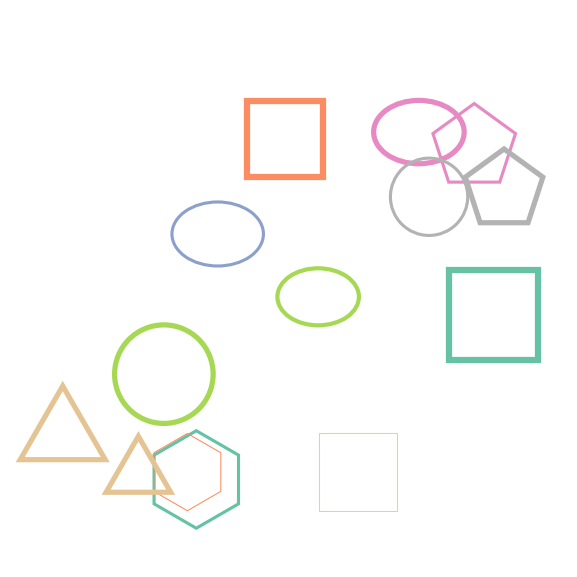[{"shape": "square", "thickness": 3, "radius": 0.39, "center": [0.855, 0.454]}, {"shape": "hexagon", "thickness": 1.5, "radius": 0.42, "center": [0.34, 0.169]}, {"shape": "square", "thickness": 3, "radius": 0.33, "center": [0.494, 0.759]}, {"shape": "hexagon", "thickness": 0.5, "radius": 0.33, "center": [0.324, 0.182]}, {"shape": "oval", "thickness": 1.5, "radius": 0.4, "center": [0.377, 0.594]}, {"shape": "oval", "thickness": 2.5, "radius": 0.39, "center": [0.725, 0.77]}, {"shape": "pentagon", "thickness": 1.5, "radius": 0.38, "center": [0.821, 0.745]}, {"shape": "circle", "thickness": 2.5, "radius": 0.43, "center": [0.284, 0.351]}, {"shape": "oval", "thickness": 2, "radius": 0.35, "center": [0.551, 0.485]}, {"shape": "square", "thickness": 0.5, "radius": 0.34, "center": [0.62, 0.182]}, {"shape": "triangle", "thickness": 2.5, "radius": 0.43, "center": [0.109, 0.246]}, {"shape": "triangle", "thickness": 2.5, "radius": 0.32, "center": [0.24, 0.179]}, {"shape": "circle", "thickness": 1.5, "radius": 0.33, "center": [0.743, 0.658]}, {"shape": "pentagon", "thickness": 2.5, "radius": 0.35, "center": [0.873, 0.671]}]